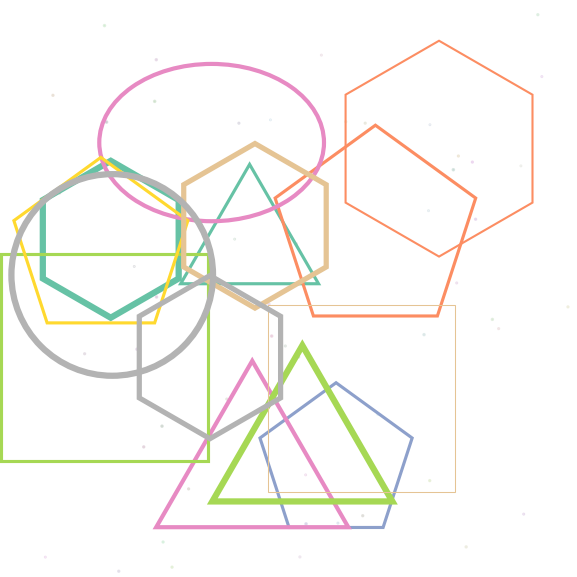[{"shape": "hexagon", "thickness": 3, "radius": 0.68, "center": [0.192, 0.585]}, {"shape": "triangle", "thickness": 1.5, "radius": 0.69, "center": [0.432, 0.577]}, {"shape": "hexagon", "thickness": 1, "radius": 0.93, "center": [0.76, 0.742]}, {"shape": "pentagon", "thickness": 1.5, "radius": 0.91, "center": [0.65, 0.6]}, {"shape": "pentagon", "thickness": 1.5, "radius": 0.69, "center": [0.582, 0.198]}, {"shape": "triangle", "thickness": 2, "radius": 0.96, "center": [0.437, 0.182]}, {"shape": "oval", "thickness": 2, "radius": 0.97, "center": [0.366, 0.752]}, {"shape": "triangle", "thickness": 3, "radius": 0.9, "center": [0.524, 0.221]}, {"shape": "square", "thickness": 1.5, "radius": 0.9, "center": [0.18, 0.379]}, {"shape": "pentagon", "thickness": 1.5, "radius": 0.79, "center": [0.175, 0.568]}, {"shape": "square", "thickness": 0.5, "radius": 0.81, "center": [0.626, 0.309]}, {"shape": "hexagon", "thickness": 2.5, "radius": 0.71, "center": [0.442, 0.608]}, {"shape": "hexagon", "thickness": 2.5, "radius": 0.71, "center": [0.364, 0.381]}, {"shape": "circle", "thickness": 3, "radius": 0.87, "center": [0.194, 0.523]}]